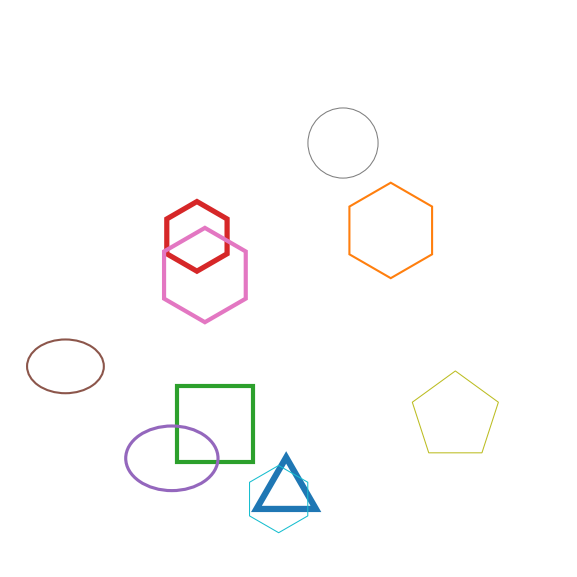[{"shape": "triangle", "thickness": 3, "radius": 0.3, "center": [0.496, 0.148]}, {"shape": "hexagon", "thickness": 1, "radius": 0.41, "center": [0.677, 0.6]}, {"shape": "square", "thickness": 2, "radius": 0.33, "center": [0.372, 0.265]}, {"shape": "hexagon", "thickness": 2.5, "radius": 0.3, "center": [0.341, 0.59]}, {"shape": "oval", "thickness": 1.5, "radius": 0.4, "center": [0.298, 0.206]}, {"shape": "oval", "thickness": 1, "radius": 0.33, "center": [0.113, 0.365]}, {"shape": "hexagon", "thickness": 2, "radius": 0.41, "center": [0.355, 0.523]}, {"shape": "circle", "thickness": 0.5, "radius": 0.3, "center": [0.594, 0.751]}, {"shape": "pentagon", "thickness": 0.5, "radius": 0.39, "center": [0.788, 0.278]}, {"shape": "hexagon", "thickness": 0.5, "radius": 0.29, "center": [0.483, 0.135]}]